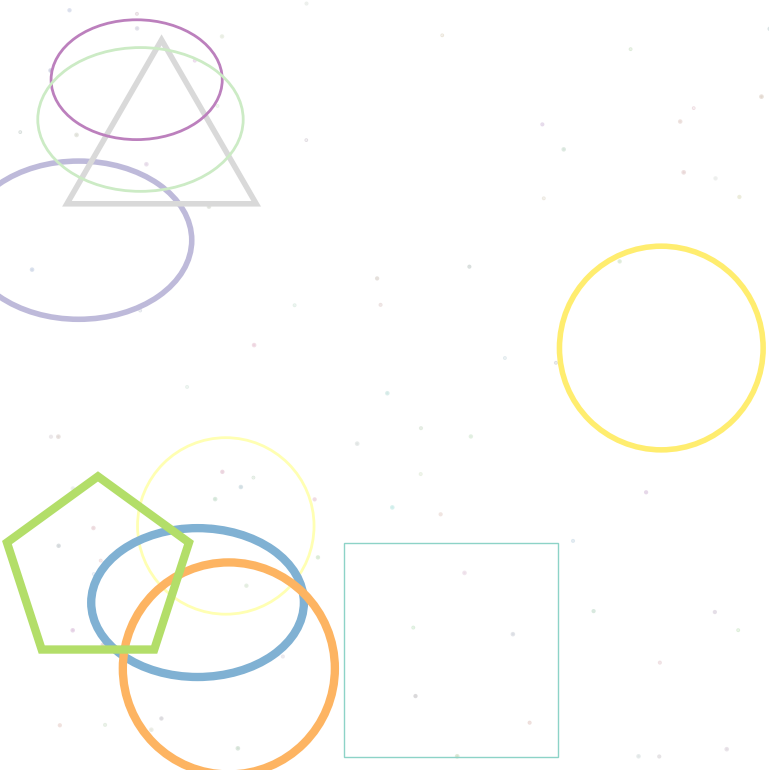[{"shape": "square", "thickness": 0.5, "radius": 0.7, "center": [0.586, 0.156]}, {"shape": "circle", "thickness": 1, "radius": 0.57, "center": [0.293, 0.317]}, {"shape": "oval", "thickness": 2, "radius": 0.73, "center": [0.102, 0.688]}, {"shape": "oval", "thickness": 3, "radius": 0.69, "center": [0.257, 0.217]}, {"shape": "circle", "thickness": 3, "radius": 0.69, "center": [0.297, 0.132]}, {"shape": "pentagon", "thickness": 3, "radius": 0.62, "center": [0.127, 0.257]}, {"shape": "triangle", "thickness": 2, "radius": 0.71, "center": [0.21, 0.806]}, {"shape": "oval", "thickness": 1, "radius": 0.56, "center": [0.177, 0.896]}, {"shape": "oval", "thickness": 1, "radius": 0.67, "center": [0.182, 0.845]}, {"shape": "circle", "thickness": 2, "radius": 0.66, "center": [0.859, 0.548]}]